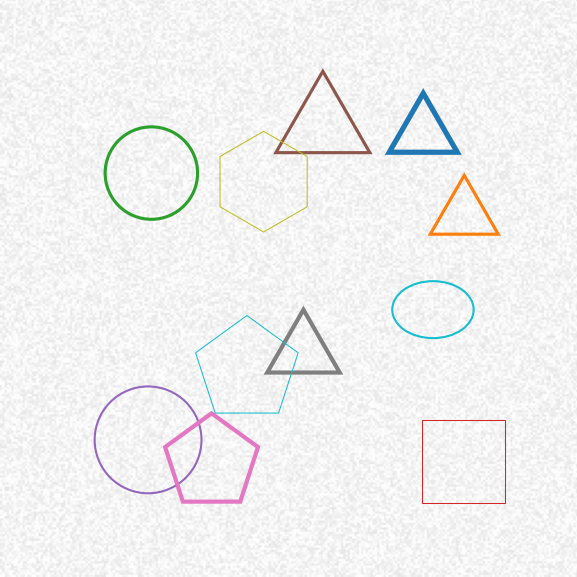[{"shape": "triangle", "thickness": 2.5, "radius": 0.34, "center": [0.733, 0.77]}, {"shape": "triangle", "thickness": 1.5, "radius": 0.34, "center": [0.804, 0.628]}, {"shape": "circle", "thickness": 1.5, "radius": 0.4, "center": [0.262, 0.699]}, {"shape": "square", "thickness": 0.5, "radius": 0.36, "center": [0.802, 0.2]}, {"shape": "circle", "thickness": 1, "radius": 0.46, "center": [0.256, 0.237]}, {"shape": "triangle", "thickness": 1.5, "radius": 0.47, "center": [0.559, 0.782]}, {"shape": "pentagon", "thickness": 2, "radius": 0.42, "center": [0.366, 0.199]}, {"shape": "triangle", "thickness": 2, "radius": 0.36, "center": [0.525, 0.39]}, {"shape": "hexagon", "thickness": 0.5, "radius": 0.44, "center": [0.456, 0.685]}, {"shape": "oval", "thickness": 1, "radius": 0.35, "center": [0.75, 0.463]}, {"shape": "pentagon", "thickness": 0.5, "radius": 0.47, "center": [0.427, 0.359]}]